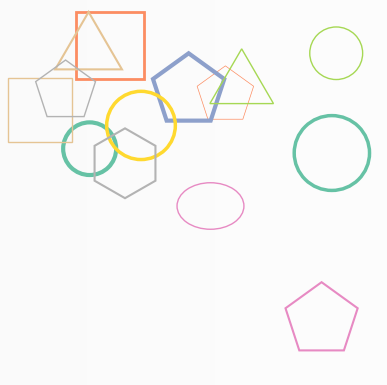[{"shape": "circle", "thickness": 3, "radius": 0.34, "center": [0.231, 0.614]}, {"shape": "circle", "thickness": 2.5, "radius": 0.49, "center": [0.856, 0.603]}, {"shape": "square", "thickness": 2, "radius": 0.43, "center": [0.284, 0.882]}, {"shape": "pentagon", "thickness": 0.5, "radius": 0.38, "center": [0.582, 0.752]}, {"shape": "pentagon", "thickness": 3, "radius": 0.48, "center": [0.487, 0.765]}, {"shape": "oval", "thickness": 1, "radius": 0.43, "center": [0.543, 0.465]}, {"shape": "pentagon", "thickness": 1.5, "radius": 0.49, "center": [0.83, 0.169]}, {"shape": "triangle", "thickness": 1, "radius": 0.47, "center": [0.624, 0.778]}, {"shape": "circle", "thickness": 1, "radius": 0.34, "center": [0.868, 0.862]}, {"shape": "circle", "thickness": 2.5, "radius": 0.44, "center": [0.364, 0.674]}, {"shape": "square", "thickness": 1, "radius": 0.41, "center": [0.104, 0.714]}, {"shape": "triangle", "thickness": 1.5, "radius": 0.5, "center": [0.229, 0.87]}, {"shape": "hexagon", "thickness": 1.5, "radius": 0.45, "center": [0.323, 0.576]}, {"shape": "pentagon", "thickness": 1, "radius": 0.41, "center": [0.169, 0.763]}]